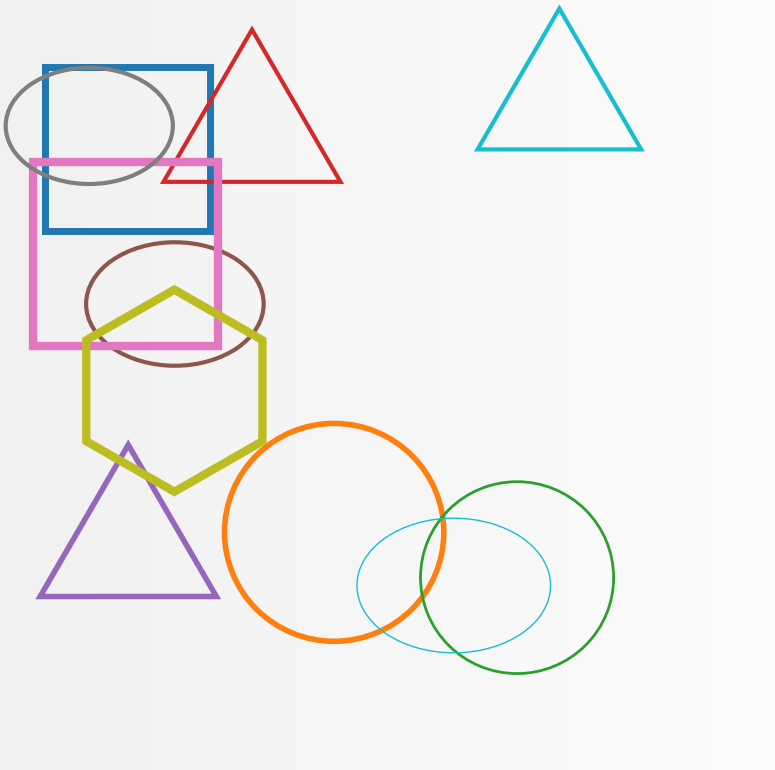[{"shape": "square", "thickness": 2.5, "radius": 0.53, "center": [0.165, 0.807]}, {"shape": "circle", "thickness": 2, "radius": 0.71, "center": [0.431, 0.309]}, {"shape": "circle", "thickness": 1, "radius": 0.62, "center": [0.667, 0.25]}, {"shape": "triangle", "thickness": 1.5, "radius": 0.66, "center": [0.325, 0.83]}, {"shape": "triangle", "thickness": 2, "radius": 0.66, "center": [0.165, 0.291]}, {"shape": "oval", "thickness": 1.5, "radius": 0.57, "center": [0.226, 0.605]}, {"shape": "square", "thickness": 3, "radius": 0.6, "center": [0.162, 0.67]}, {"shape": "oval", "thickness": 1.5, "radius": 0.54, "center": [0.115, 0.837]}, {"shape": "hexagon", "thickness": 3, "radius": 0.66, "center": [0.225, 0.493]}, {"shape": "triangle", "thickness": 1.5, "radius": 0.61, "center": [0.722, 0.867]}, {"shape": "oval", "thickness": 0.5, "radius": 0.62, "center": [0.585, 0.24]}]